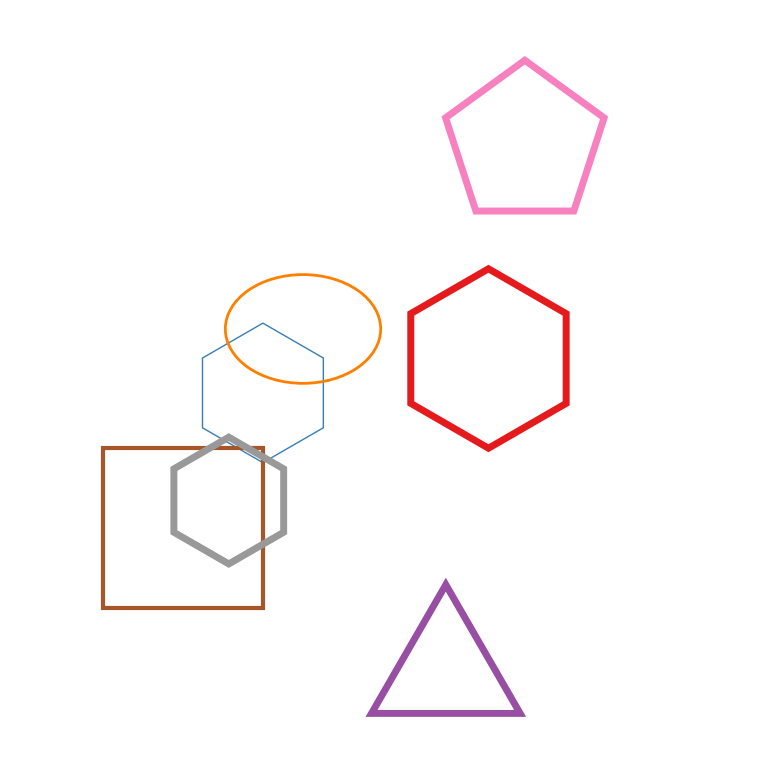[{"shape": "hexagon", "thickness": 2.5, "radius": 0.58, "center": [0.634, 0.534]}, {"shape": "hexagon", "thickness": 0.5, "radius": 0.45, "center": [0.341, 0.49]}, {"shape": "triangle", "thickness": 2.5, "radius": 0.56, "center": [0.579, 0.129]}, {"shape": "oval", "thickness": 1, "radius": 0.5, "center": [0.394, 0.573]}, {"shape": "square", "thickness": 1.5, "radius": 0.52, "center": [0.238, 0.315]}, {"shape": "pentagon", "thickness": 2.5, "radius": 0.54, "center": [0.682, 0.814]}, {"shape": "hexagon", "thickness": 2.5, "radius": 0.41, "center": [0.297, 0.35]}]